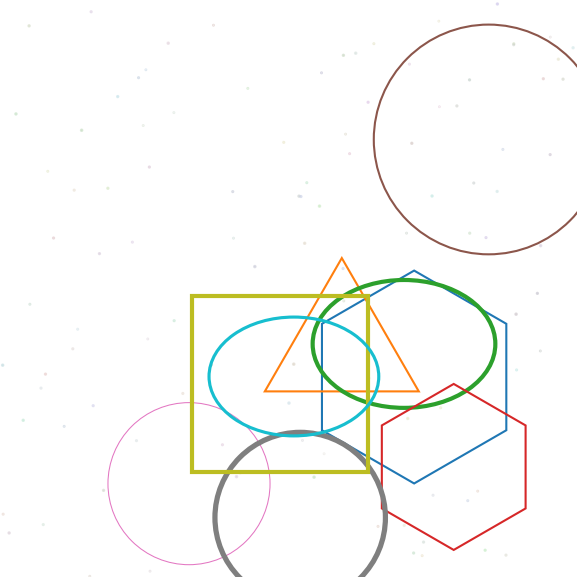[{"shape": "hexagon", "thickness": 1, "radius": 0.92, "center": [0.717, 0.346]}, {"shape": "triangle", "thickness": 1, "radius": 0.77, "center": [0.592, 0.398]}, {"shape": "oval", "thickness": 2, "radius": 0.79, "center": [0.7, 0.404]}, {"shape": "hexagon", "thickness": 1, "radius": 0.72, "center": [0.786, 0.191]}, {"shape": "circle", "thickness": 1, "radius": 0.99, "center": [0.846, 0.758]}, {"shape": "circle", "thickness": 0.5, "radius": 0.7, "center": [0.327, 0.162]}, {"shape": "circle", "thickness": 2.5, "radius": 0.74, "center": [0.52, 0.103]}, {"shape": "square", "thickness": 2, "radius": 0.76, "center": [0.485, 0.334]}, {"shape": "oval", "thickness": 1.5, "radius": 0.73, "center": [0.509, 0.347]}]